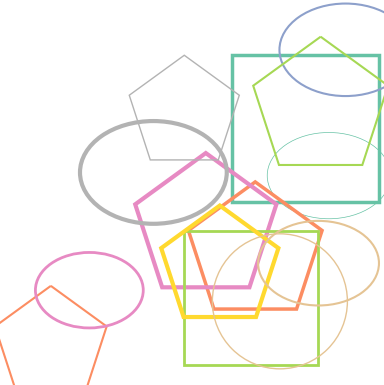[{"shape": "square", "thickness": 2.5, "radius": 0.95, "center": [0.793, 0.667]}, {"shape": "oval", "thickness": 0.5, "radius": 0.8, "center": [0.854, 0.544]}, {"shape": "pentagon", "thickness": 2.5, "radius": 0.91, "center": [0.663, 0.345]}, {"shape": "pentagon", "thickness": 1.5, "radius": 0.76, "center": [0.132, 0.105]}, {"shape": "oval", "thickness": 1.5, "radius": 0.86, "center": [0.897, 0.871]}, {"shape": "pentagon", "thickness": 3, "radius": 0.96, "center": [0.535, 0.41]}, {"shape": "oval", "thickness": 2, "radius": 0.7, "center": [0.232, 0.246]}, {"shape": "square", "thickness": 2, "radius": 0.87, "center": [0.652, 0.225]}, {"shape": "pentagon", "thickness": 1.5, "radius": 0.92, "center": [0.833, 0.72]}, {"shape": "pentagon", "thickness": 3, "radius": 0.8, "center": [0.571, 0.306]}, {"shape": "oval", "thickness": 1.5, "radius": 0.78, "center": [0.827, 0.316]}, {"shape": "circle", "thickness": 1, "radius": 0.88, "center": [0.727, 0.217]}, {"shape": "oval", "thickness": 3, "radius": 0.95, "center": [0.398, 0.552]}, {"shape": "pentagon", "thickness": 1, "radius": 0.75, "center": [0.479, 0.706]}]